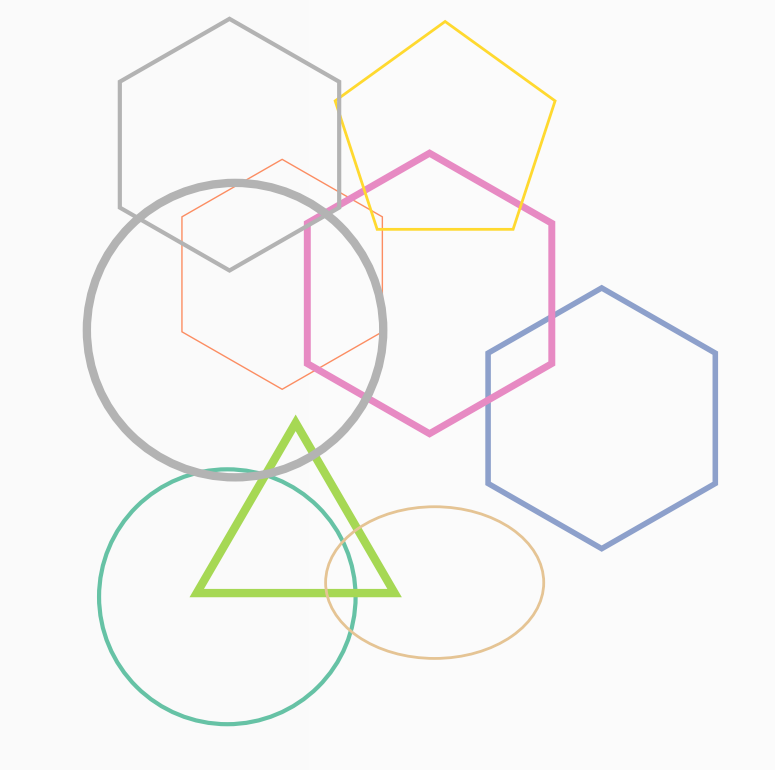[{"shape": "circle", "thickness": 1.5, "radius": 0.83, "center": [0.293, 0.225]}, {"shape": "hexagon", "thickness": 0.5, "radius": 0.75, "center": [0.364, 0.644]}, {"shape": "hexagon", "thickness": 2, "radius": 0.85, "center": [0.776, 0.457]}, {"shape": "hexagon", "thickness": 2.5, "radius": 0.91, "center": [0.554, 0.619]}, {"shape": "triangle", "thickness": 3, "radius": 0.74, "center": [0.382, 0.303]}, {"shape": "pentagon", "thickness": 1, "radius": 0.75, "center": [0.574, 0.823]}, {"shape": "oval", "thickness": 1, "radius": 0.7, "center": [0.561, 0.243]}, {"shape": "hexagon", "thickness": 1.5, "radius": 0.82, "center": [0.296, 0.812]}, {"shape": "circle", "thickness": 3, "radius": 0.96, "center": [0.303, 0.571]}]